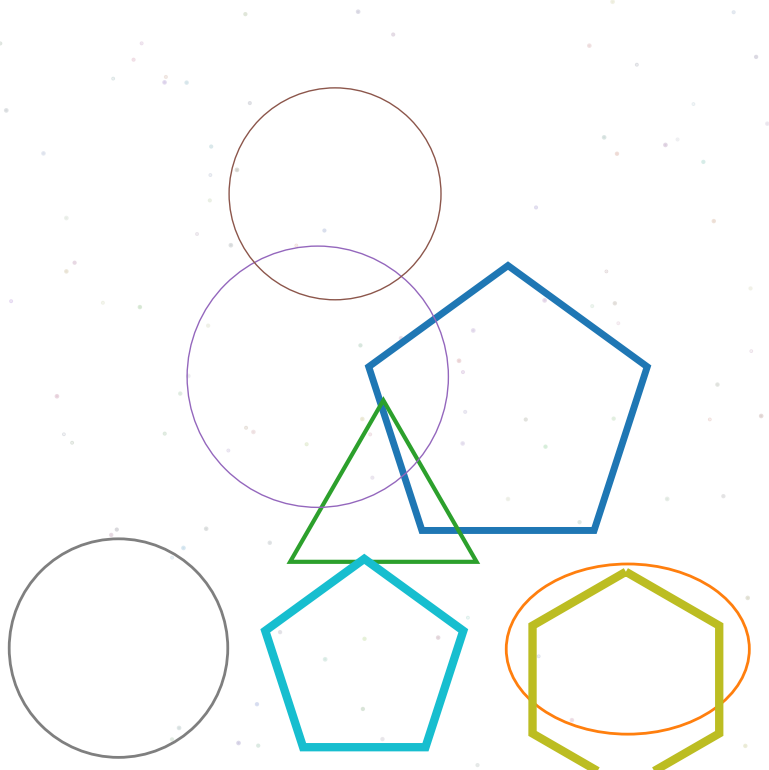[{"shape": "pentagon", "thickness": 2.5, "radius": 0.95, "center": [0.66, 0.465]}, {"shape": "oval", "thickness": 1, "radius": 0.79, "center": [0.815, 0.157]}, {"shape": "triangle", "thickness": 1.5, "radius": 0.7, "center": [0.498, 0.34]}, {"shape": "circle", "thickness": 0.5, "radius": 0.85, "center": [0.413, 0.511]}, {"shape": "circle", "thickness": 0.5, "radius": 0.69, "center": [0.435, 0.748]}, {"shape": "circle", "thickness": 1, "radius": 0.71, "center": [0.154, 0.158]}, {"shape": "hexagon", "thickness": 3, "radius": 0.7, "center": [0.813, 0.117]}, {"shape": "pentagon", "thickness": 3, "radius": 0.68, "center": [0.473, 0.139]}]